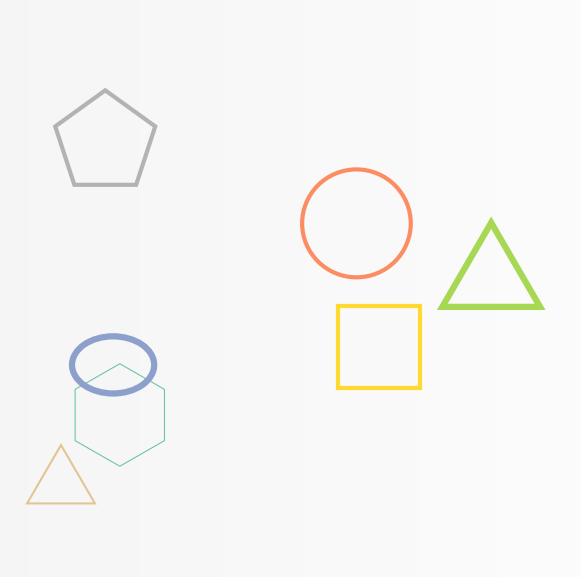[{"shape": "hexagon", "thickness": 0.5, "radius": 0.44, "center": [0.206, 0.281]}, {"shape": "circle", "thickness": 2, "radius": 0.47, "center": [0.613, 0.612]}, {"shape": "oval", "thickness": 3, "radius": 0.35, "center": [0.195, 0.367]}, {"shape": "triangle", "thickness": 3, "radius": 0.49, "center": [0.845, 0.516]}, {"shape": "square", "thickness": 2, "radius": 0.36, "center": [0.652, 0.398]}, {"shape": "triangle", "thickness": 1, "radius": 0.34, "center": [0.105, 0.161]}, {"shape": "pentagon", "thickness": 2, "radius": 0.45, "center": [0.181, 0.752]}]